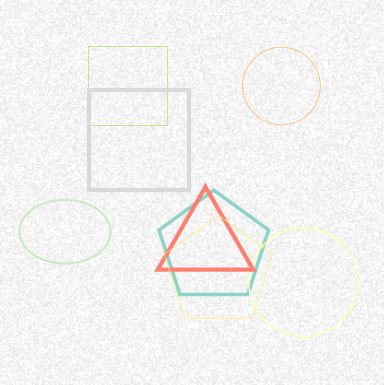[{"shape": "pentagon", "thickness": 2.5, "radius": 0.75, "center": [0.555, 0.356]}, {"shape": "circle", "thickness": 1, "radius": 0.71, "center": [0.788, 0.267]}, {"shape": "triangle", "thickness": 3, "radius": 0.72, "center": [0.534, 0.371]}, {"shape": "circle", "thickness": 0.5, "radius": 0.5, "center": [0.731, 0.777]}, {"shape": "square", "thickness": 0.5, "radius": 0.51, "center": [0.33, 0.777]}, {"shape": "square", "thickness": 3, "radius": 0.65, "center": [0.361, 0.636]}, {"shape": "oval", "thickness": 1.5, "radius": 0.59, "center": [0.169, 0.398]}, {"shape": "pentagon", "thickness": 0.5, "radius": 0.74, "center": [0.567, 0.293]}]